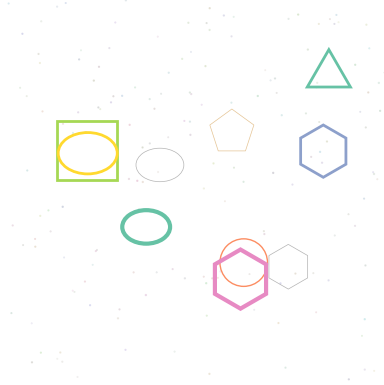[{"shape": "oval", "thickness": 3, "radius": 0.31, "center": [0.38, 0.411]}, {"shape": "triangle", "thickness": 2, "radius": 0.32, "center": [0.854, 0.806]}, {"shape": "circle", "thickness": 1, "radius": 0.31, "center": [0.633, 0.318]}, {"shape": "hexagon", "thickness": 2, "radius": 0.34, "center": [0.84, 0.607]}, {"shape": "hexagon", "thickness": 3, "radius": 0.38, "center": [0.625, 0.275]}, {"shape": "square", "thickness": 2, "radius": 0.39, "center": [0.227, 0.609]}, {"shape": "oval", "thickness": 2, "radius": 0.38, "center": [0.228, 0.602]}, {"shape": "pentagon", "thickness": 0.5, "radius": 0.3, "center": [0.602, 0.657]}, {"shape": "oval", "thickness": 0.5, "radius": 0.31, "center": [0.415, 0.572]}, {"shape": "hexagon", "thickness": 0.5, "radius": 0.29, "center": [0.749, 0.307]}]